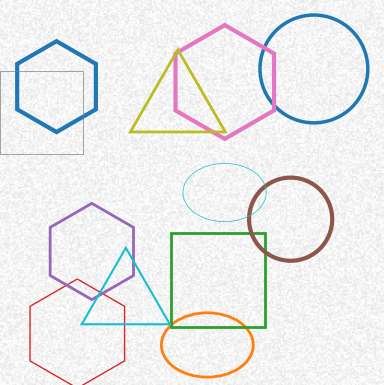[{"shape": "hexagon", "thickness": 3, "radius": 0.59, "center": [0.147, 0.775]}, {"shape": "circle", "thickness": 2.5, "radius": 0.7, "center": [0.815, 0.821]}, {"shape": "oval", "thickness": 2, "radius": 0.6, "center": [0.538, 0.104]}, {"shape": "square", "thickness": 2, "radius": 0.61, "center": [0.566, 0.272]}, {"shape": "hexagon", "thickness": 1, "radius": 0.71, "center": [0.201, 0.133]}, {"shape": "hexagon", "thickness": 2, "radius": 0.62, "center": [0.239, 0.347]}, {"shape": "circle", "thickness": 3, "radius": 0.54, "center": [0.755, 0.431]}, {"shape": "hexagon", "thickness": 3, "radius": 0.74, "center": [0.584, 0.787]}, {"shape": "square", "thickness": 0.5, "radius": 0.54, "center": [0.108, 0.708]}, {"shape": "triangle", "thickness": 2, "radius": 0.71, "center": [0.462, 0.728]}, {"shape": "oval", "thickness": 0.5, "radius": 0.54, "center": [0.583, 0.5]}, {"shape": "triangle", "thickness": 1.5, "radius": 0.66, "center": [0.327, 0.224]}]